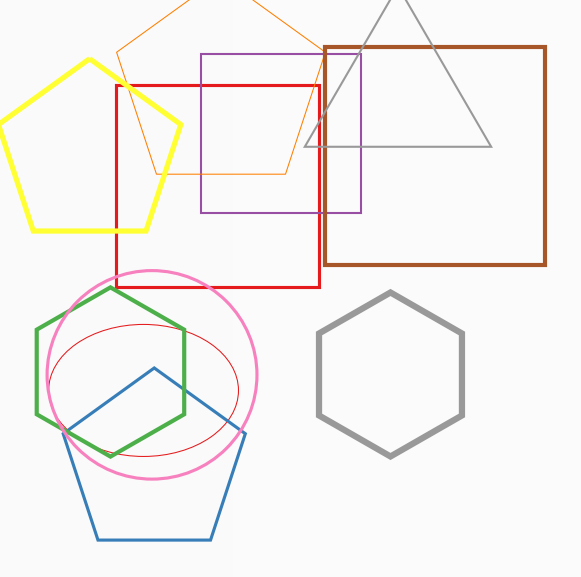[{"shape": "square", "thickness": 1.5, "radius": 0.87, "center": [0.374, 0.677]}, {"shape": "oval", "thickness": 0.5, "radius": 0.82, "center": [0.247, 0.323]}, {"shape": "pentagon", "thickness": 1.5, "radius": 0.82, "center": [0.265, 0.197]}, {"shape": "hexagon", "thickness": 2, "radius": 0.73, "center": [0.19, 0.355]}, {"shape": "square", "thickness": 1, "radius": 0.69, "center": [0.483, 0.768]}, {"shape": "pentagon", "thickness": 0.5, "radius": 0.94, "center": [0.38, 0.85]}, {"shape": "pentagon", "thickness": 2.5, "radius": 0.82, "center": [0.154, 0.733]}, {"shape": "square", "thickness": 2, "radius": 0.94, "center": [0.748, 0.729]}, {"shape": "circle", "thickness": 1.5, "radius": 0.9, "center": [0.262, 0.35]}, {"shape": "hexagon", "thickness": 3, "radius": 0.71, "center": [0.672, 0.351]}, {"shape": "triangle", "thickness": 1, "radius": 0.93, "center": [0.685, 0.838]}]